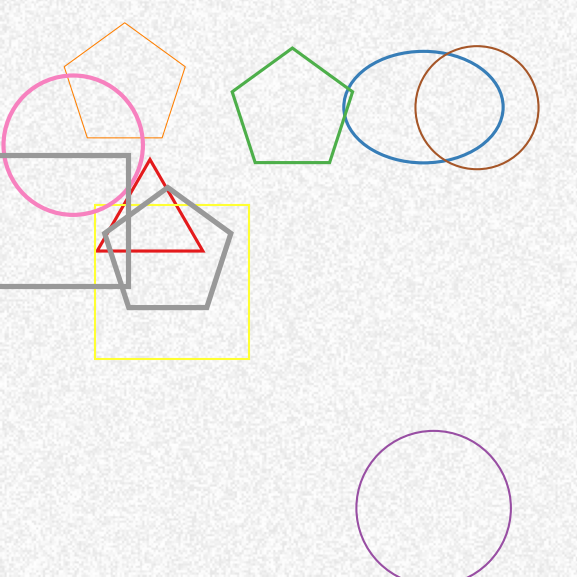[{"shape": "triangle", "thickness": 1.5, "radius": 0.53, "center": [0.26, 0.617]}, {"shape": "oval", "thickness": 1.5, "radius": 0.69, "center": [0.733, 0.814]}, {"shape": "pentagon", "thickness": 1.5, "radius": 0.55, "center": [0.506, 0.806]}, {"shape": "circle", "thickness": 1, "radius": 0.67, "center": [0.751, 0.119]}, {"shape": "pentagon", "thickness": 0.5, "radius": 0.55, "center": [0.216, 0.85]}, {"shape": "square", "thickness": 1, "radius": 0.67, "center": [0.298, 0.511]}, {"shape": "circle", "thickness": 1, "radius": 0.53, "center": [0.826, 0.813]}, {"shape": "circle", "thickness": 2, "radius": 0.6, "center": [0.127, 0.748]}, {"shape": "square", "thickness": 2.5, "radius": 0.57, "center": [0.107, 0.617]}, {"shape": "pentagon", "thickness": 2.5, "radius": 0.57, "center": [0.29, 0.56]}]